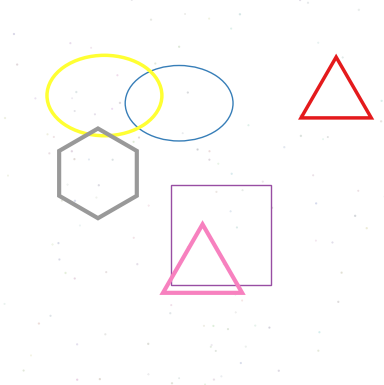[{"shape": "triangle", "thickness": 2.5, "radius": 0.53, "center": [0.873, 0.746]}, {"shape": "oval", "thickness": 1, "radius": 0.7, "center": [0.465, 0.732]}, {"shape": "square", "thickness": 1, "radius": 0.65, "center": [0.574, 0.389]}, {"shape": "oval", "thickness": 2.5, "radius": 0.75, "center": [0.271, 0.752]}, {"shape": "triangle", "thickness": 3, "radius": 0.59, "center": [0.526, 0.299]}, {"shape": "hexagon", "thickness": 3, "radius": 0.58, "center": [0.254, 0.55]}]